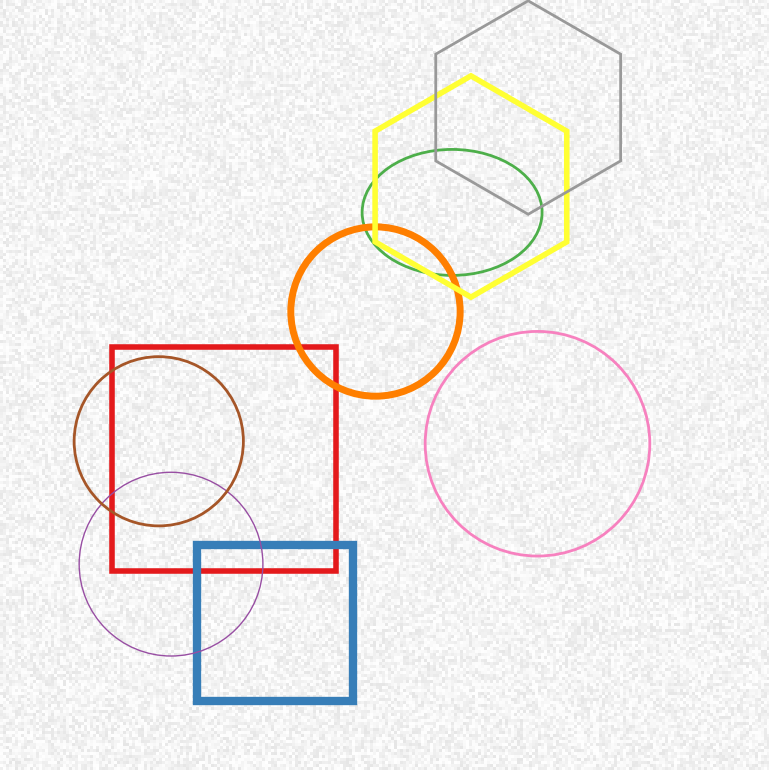[{"shape": "square", "thickness": 2, "radius": 0.73, "center": [0.291, 0.403]}, {"shape": "square", "thickness": 3, "radius": 0.51, "center": [0.357, 0.191]}, {"shape": "oval", "thickness": 1, "radius": 0.58, "center": [0.587, 0.724]}, {"shape": "circle", "thickness": 0.5, "radius": 0.6, "center": [0.222, 0.267]}, {"shape": "circle", "thickness": 2.5, "radius": 0.55, "center": [0.488, 0.595]}, {"shape": "hexagon", "thickness": 2, "radius": 0.72, "center": [0.612, 0.758]}, {"shape": "circle", "thickness": 1, "radius": 0.55, "center": [0.206, 0.427]}, {"shape": "circle", "thickness": 1, "radius": 0.73, "center": [0.698, 0.424]}, {"shape": "hexagon", "thickness": 1, "radius": 0.69, "center": [0.686, 0.86]}]